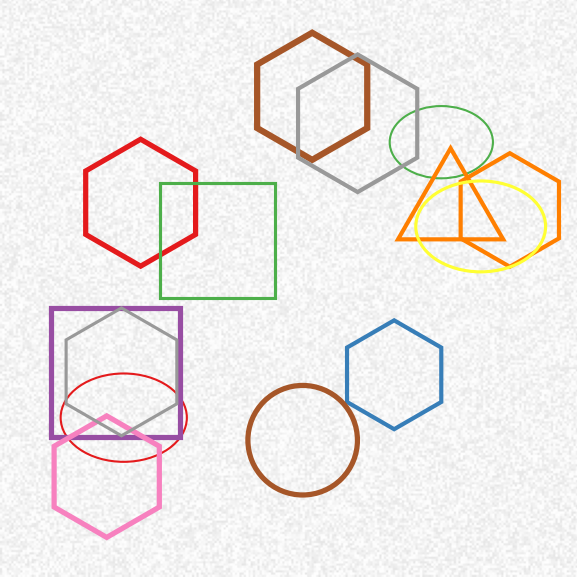[{"shape": "hexagon", "thickness": 2.5, "radius": 0.55, "center": [0.244, 0.648]}, {"shape": "oval", "thickness": 1, "radius": 0.55, "center": [0.214, 0.276]}, {"shape": "hexagon", "thickness": 2, "radius": 0.47, "center": [0.683, 0.35]}, {"shape": "square", "thickness": 1.5, "radius": 0.5, "center": [0.377, 0.583]}, {"shape": "oval", "thickness": 1, "radius": 0.45, "center": [0.764, 0.753]}, {"shape": "square", "thickness": 2.5, "radius": 0.56, "center": [0.2, 0.353]}, {"shape": "hexagon", "thickness": 2, "radius": 0.49, "center": [0.883, 0.636]}, {"shape": "triangle", "thickness": 2, "radius": 0.53, "center": [0.78, 0.637]}, {"shape": "oval", "thickness": 1.5, "radius": 0.56, "center": [0.832, 0.607]}, {"shape": "circle", "thickness": 2.5, "radius": 0.47, "center": [0.524, 0.237]}, {"shape": "hexagon", "thickness": 3, "radius": 0.55, "center": [0.541, 0.832]}, {"shape": "hexagon", "thickness": 2.5, "radius": 0.53, "center": [0.185, 0.174]}, {"shape": "hexagon", "thickness": 2, "radius": 0.6, "center": [0.619, 0.786]}, {"shape": "hexagon", "thickness": 1.5, "radius": 0.55, "center": [0.21, 0.355]}]